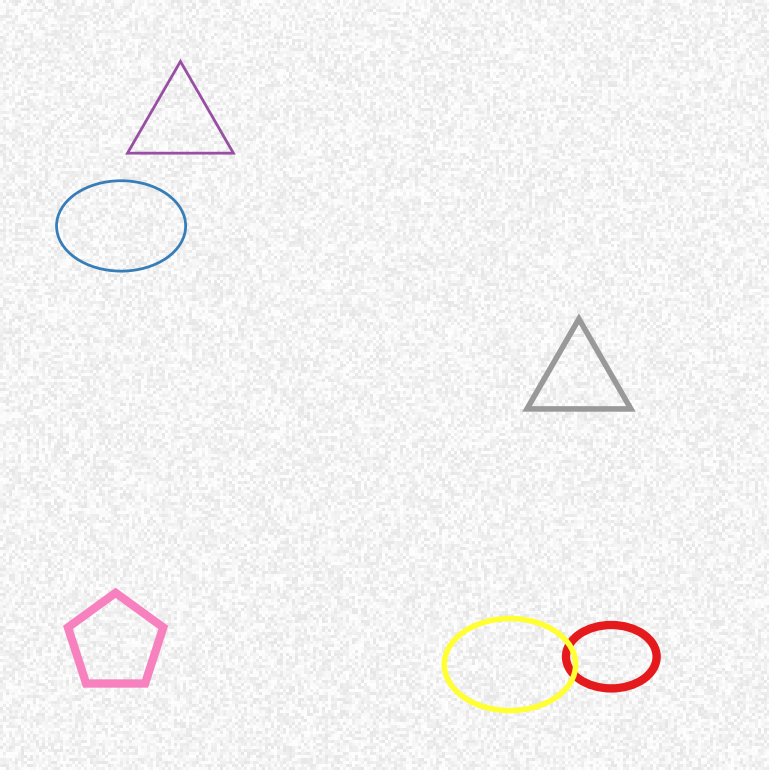[{"shape": "oval", "thickness": 3, "radius": 0.29, "center": [0.794, 0.147]}, {"shape": "oval", "thickness": 1, "radius": 0.42, "center": [0.157, 0.707]}, {"shape": "triangle", "thickness": 1, "radius": 0.4, "center": [0.234, 0.841]}, {"shape": "oval", "thickness": 2, "radius": 0.43, "center": [0.662, 0.137]}, {"shape": "pentagon", "thickness": 3, "radius": 0.33, "center": [0.15, 0.165]}, {"shape": "triangle", "thickness": 2, "radius": 0.39, "center": [0.752, 0.508]}]